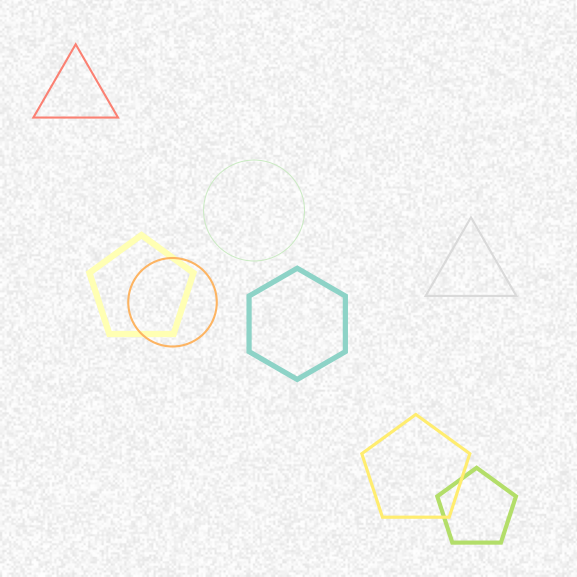[{"shape": "hexagon", "thickness": 2.5, "radius": 0.48, "center": [0.515, 0.438]}, {"shape": "pentagon", "thickness": 3, "radius": 0.47, "center": [0.245, 0.497]}, {"shape": "triangle", "thickness": 1, "radius": 0.42, "center": [0.131, 0.838]}, {"shape": "circle", "thickness": 1, "radius": 0.38, "center": [0.299, 0.476]}, {"shape": "pentagon", "thickness": 2, "radius": 0.36, "center": [0.825, 0.117]}, {"shape": "triangle", "thickness": 1, "radius": 0.45, "center": [0.816, 0.532]}, {"shape": "circle", "thickness": 0.5, "radius": 0.44, "center": [0.44, 0.635]}, {"shape": "pentagon", "thickness": 1.5, "radius": 0.49, "center": [0.72, 0.183]}]